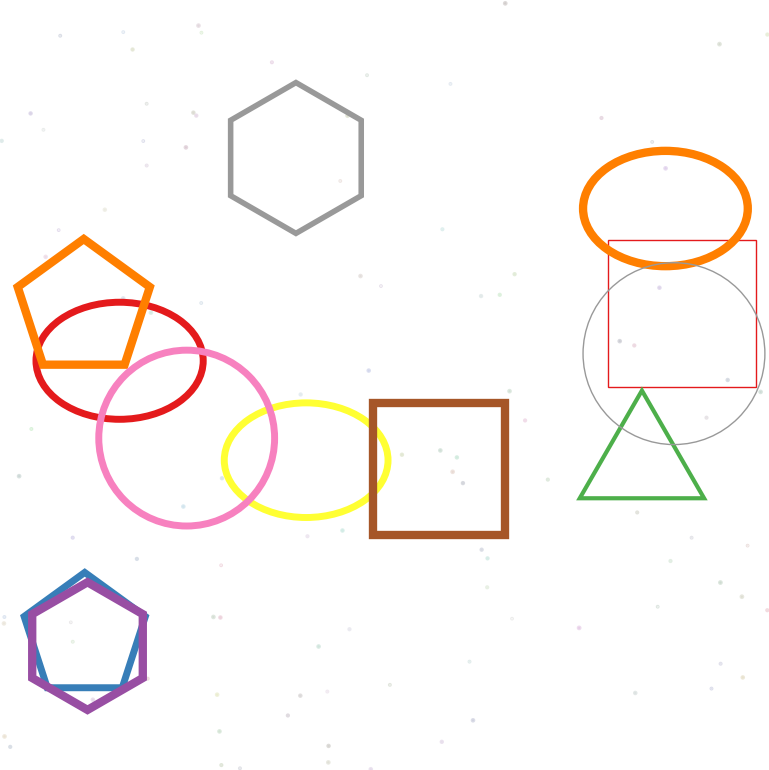[{"shape": "oval", "thickness": 2.5, "radius": 0.54, "center": [0.155, 0.531]}, {"shape": "square", "thickness": 0.5, "radius": 0.48, "center": [0.886, 0.593]}, {"shape": "pentagon", "thickness": 2.5, "radius": 0.41, "center": [0.11, 0.174]}, {"shape": "triangle", "thickness": 1.5, "radius": 0.47, "center": [0.834, 0.4]}, {"shape": "hexagon", "thickness": 3, "radius": 0.41, "center": [0.114, 0.161]}, {"shape": "oval", "thickness": 3, "radius": 0.53, "center": [0.864, 0.729]}, {"shape": "pentagon", "thickness": 3, "radius": 0.45, "center": [0.109, 0.599]}, {"shape": "oval", "thickness": 2.5, "radius": 0.53, "center": [0.398, 0.402]}, {"shape": "square", "thickness": 3, "radius": 0.43, "center": [0.57, 0.391]}, {"shape": "circle", "thickness": 2.5, "radius": 0.57, "center": [0.242, 0.431]}, {"shape": "circle", "thickness": 0.5, "radius": 0.59, "center": [0.875, 0.541]}, {"shape": "hexagon", "thickness": 2, "radius": 0.49, "center": [0.384, 0.795]}]